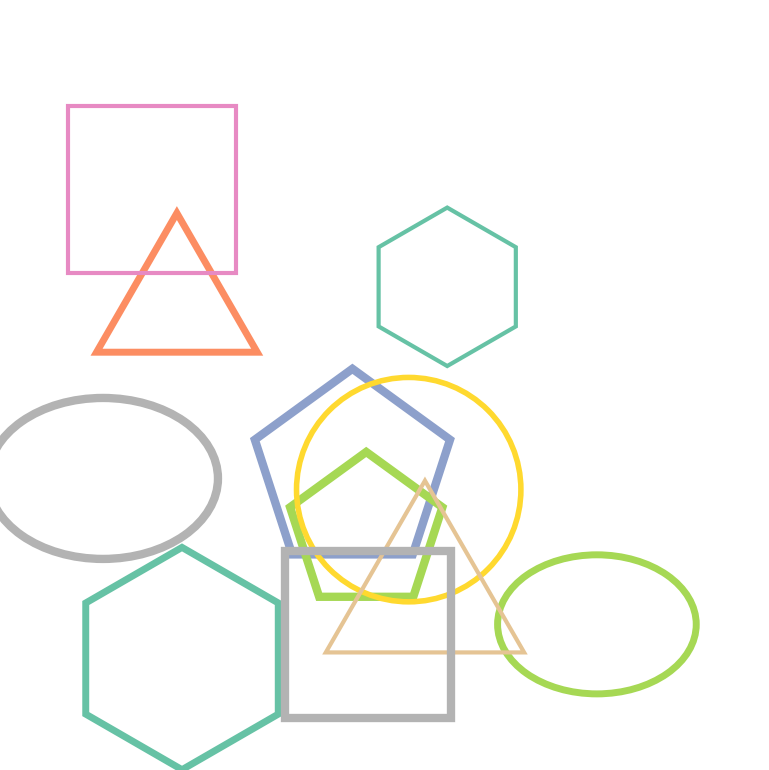[{"shape": "hexagon", "thickness": 2.5, "radius": 0.72, "center": [0.236, 0.145]}, {"shape": "hexagon", "thickness": 1.5, "radius": 0.51, "center": [0.581, 0.628]}, {"shape": "triangle", "thickness": 2.5, "radius": 0.6, "center": [0.23, 0.603]}, {"shape": "pentagon", "thickness": 3, "radius": 0.67, "center": [0.458, 0.388]}, {"shape": "square", "thickness": 1.5, "radius": 0.54, "center": [0.197, 0.754]}, {"shape": "oval", "thickness": 2.5, "radius": 0.64, "center": [0.775, 0.189]}, {"shape": "pentagon", "thickness": 3, "radius": 0.52, "center": [0.476, 0.309]}, {"shape": "circle", "thickness": 2, "radius": 0.73, "center": [0.531, 0.364]}, {"shape": "triangle", "thickness": 1.5, "radius": 0.74, "center": [0.552, 0.227]}, {"shape": "square", "thickness": 3, "radius": 0.54, "center": [0.478, 0.176]}, {"shape": "oval", "thickness": 3, "radius": 0.75, "center": [0.134, 0.379]}]